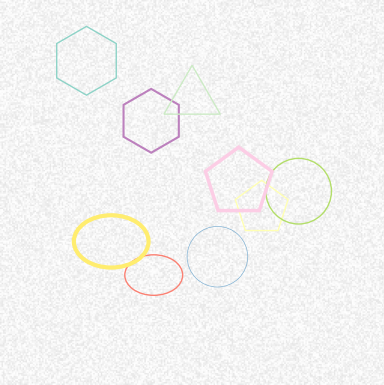[{"shape": "hexagon", "thickness": 1, "radius": 0.45, "center": [0.225, 0.842]}, {"shape": "pentagon", "thickness": 1, "radius": 0.36, "center": [0.68, 0.46]}, {"shape": "oval", "thickness": 1, "radius": 0.38, "center": [0.399, 0.286]}, {"shape": "circle", "thickness": 0.5, "radius": 0.39, "center": [0.565, 0.333]}, {"shape": "circle", "thickness": 1, "radius": 0.43, "center": [0.776, 0.503]}, {"shape": "pentagon", "thickness": 2.5, "radius": 0.46, "center": [0.62, 0.527]}, {"shape": "hexagon", "thickness": 1.5, "radius": 0.41, "center": [0.393, 0.686]}, {"shape": "triangle", "thickness": 1, "radius": 0.42, "center": [0.499, 0.746]}, {"shape": "oval", "thickness": 3, "radius": 0.49, "center": [0.289, 0.373]}]